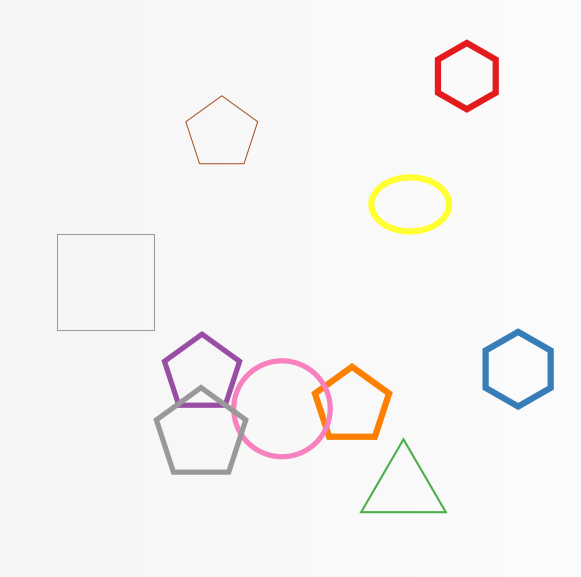[{"shape": "hexagon", "thickness": 3, "radius": 0.29, "center": [0.803, 0.867]}, {"shape": "hexagon", "thickness": 3, "radius": 0.32, "center": [0.891, 0.36]}, {"shape": "triangle", "thickness": 1, "radius": 0.42, "center": [0.694, 0.154]}, {"shape": "pentagon", "thickness": 2.5, "radius": 0.34, "center": [0.348, 0.352]}, {"shape": "pentagon", "thickness": 3, "radius": 0.34, "center": [0.606, 0.297]}, {"shape": "oval", "thickness": 3, "radius": 0.33, "center": [0.706, 0.645]}, {"shape": "pentagon", "thickness": 0.5, "radius": 0.33, "center": [0.382, 0.768]}, {"shape": "circle", "thickness": 2.5, "radius": 0.42, "center": [0.485, 0.291]}, {"shape": "pentagon", "thickness": 2.5, "radius": 0.4, "center": [0.346, 0.247]}, {"shape": "square", "thickness": 0.5, "radius": 0.42, "center": [0.181, 0.511]}]